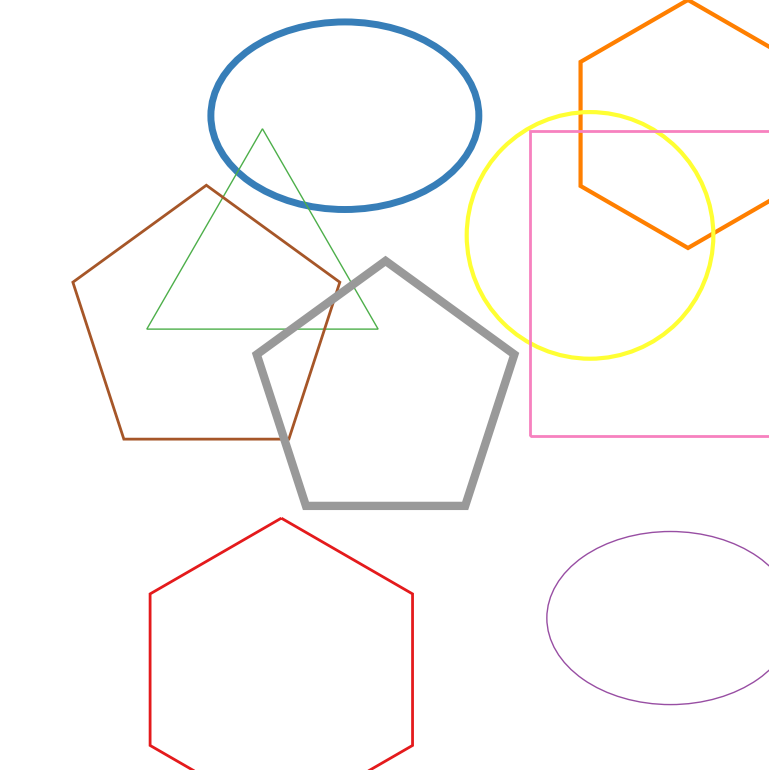[{"shape": "hexagon", "thickness": 1, "radius": 0.98, "center": [0.365, 0.13]}, {"shape": "oval", "thickness": 2.5, "radius": 0.87, "center": [0.448, 0.85]}, {"shape": "triangle", "thickness": 0.5, "radius": 0.87, "center": [0.341, 0.659]}, {"shape": "oval", "thickness": 0.5, "radius": 0.8, "center": [0.871, 0.197]}, {"shape": "hexagon", "thickness": 1.5, "radius": 0.81, "center": [0.893, 0.839]}, {"shape": "circle", "thickness": 1.5, "radius": 0.8, "center": [0.766, 0.694]}, {"shape": "pentagon", "thickness": 1, "radius": 0.91, "center": [0.268, 0.577]}, {"shape": "square", "thickness": 1, "radius": 0.99, "center": [0.887, 0.632]}, {"shape": "pentagon", "thickness": 3, "radius": 0.88, "center": [0.501, 0.485]}]